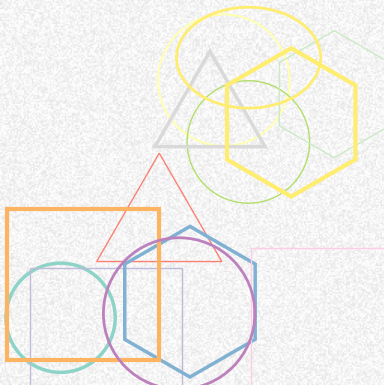[{"shape": "circle", "thickness": 2.5, "radius": 0.71, "center": [0.157, 0.175]}, {"shape": "circle", "thickness": 1.5, "radius": 0.85, "center": [0.581, 0.792]}, {"shape": "square", "thickness": 1, "radius": 0.99, "center": [0.277, 0.107]}, {"shape": "triangle", "thickness": 1, "radius": 0.94, "center": [0.414, 0.415]}, {"shape": "hexagon", "thickness": 2.5, "radius": 0.98, "center": [0.493, 0.216]}, {"shape": "square", "thickness": 3, "radius": 0.98, "center": [0.216, 0.26]}, {"shape": "circle", "thickness": 1, "radius": 0.8, "center": [0.645, 0.631]}, {"shape": "square", "thickness": 1, "radius": 0.91, "center": [0.835, 0.174]}, {"shape": "triangle", "thickness": 2.5, "radius": 0.83, "center": [0.545, 0.702]}, {"shape": "circle", "thickness": 2, "radius": 0.98, "center": [0.465, 0.186]}, {"shape": "hexagon", "thickness": 1, "radius": 0.82, "center": [0.868, 0.755]}, {"shape": "hexagon", "thickness": 3, "radius": 0.96, "center": [0.756, 0.682]}, {"shape": "oval", "thickness": 2, "radius": 0.94, "center": [0.646, 0.85]}]